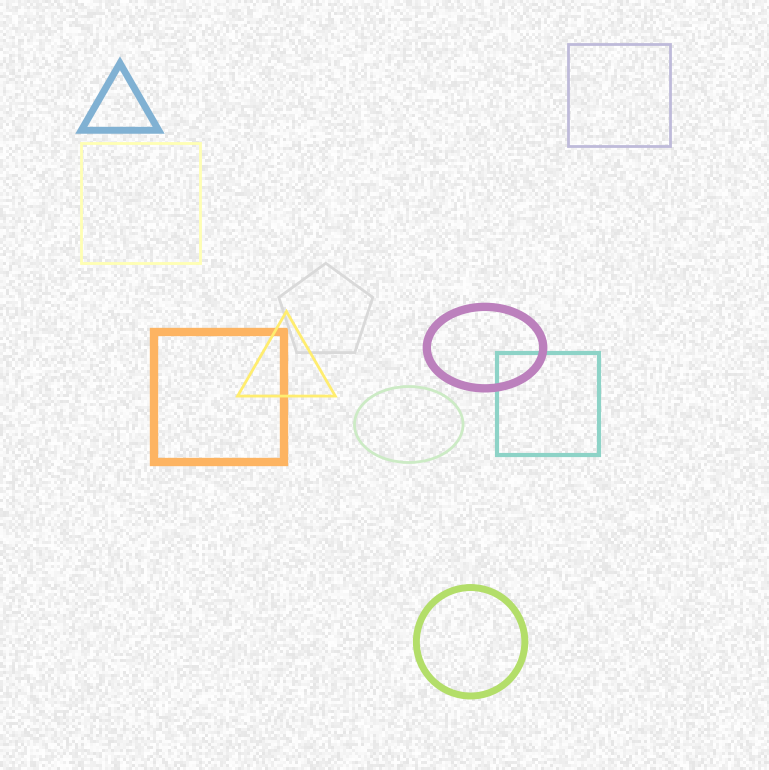[{"shape": "square", "thickness": 1.5, "radius": 0.33, "center": [0.711, 0.475]}, {"shape": "square", "thickness": 1, "radius": 0.39, "center": [0.182, 0.736]}, {"shape": "square", "thickness": 1, "radius": 0.33, "center": [0.804, 0.877]}, {"shape": "triangle", "thickness": 2.5, "radius": 0.29, "center": [0.156, 0.86]}, {"shape": "square", "thickness": 3, "radius": 0.42, "center": [0.284, 0.484]}, {"shape": "circle", "thickness": 2.5, "radius": 0.35, "center": [0.611, 0.167]}, {"shape": "pentagon", "thickness": 1, "radius": 0.32, "center": [0.423, 0.594]}, {"shape": "oval", "thickness": 3, "radius": 0.38, "center": [0.63, 0.549]}, {"shape": "oval", "thickness": 1, "radius": 0.35, "center": [0.531, 0.449]}, {"shape": "triangle", "thickness": 1, "radius": 0.37, "center": [0.372, 0.522]}]